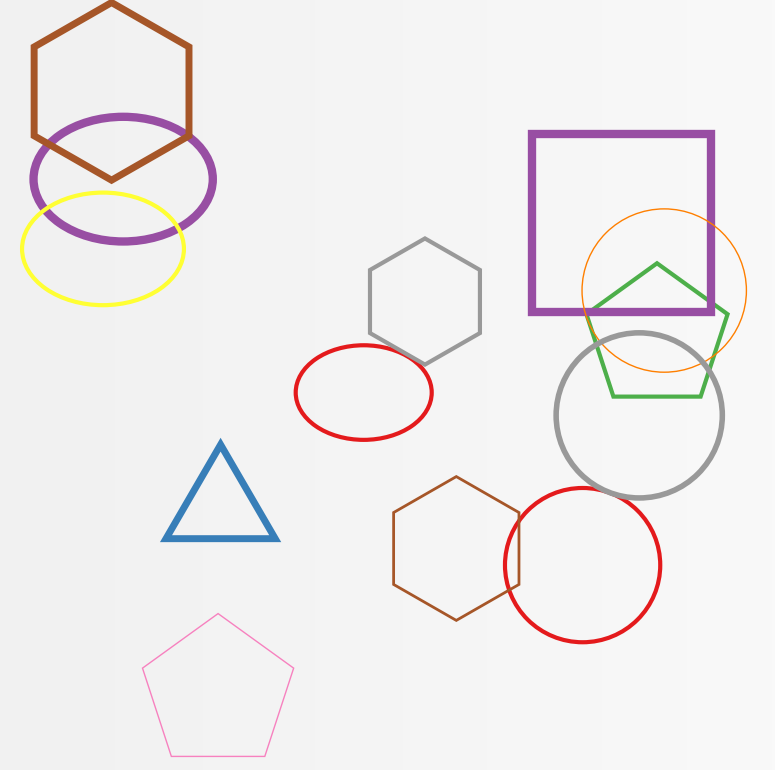[{"shape": "circle", "thickness": 1.5, "radius": 0.5, "center": [0.752, 0.266]}, {"shape": "oval", "thickness": 1.5, "radius": 0.44, "center": [0.469, 0.49]}, {"shape": "triangle", "thickness": 2.5, "radius": 0.41, "center": [0.285, 0.341]}, {"shape": "pentagon", "thickness": 1.5, "radius": 0.48, "center": [0.848, 0.562]}, {"shape": "square", "thickness": 3, "radius": 0.58, "center": [0.802, 0.71]}, {"shape": "oval", "thickness": 3, "radius": 0.58, "center": [0.159, 0.767]}, {"shape": "circle", "thickness": 0.5, "radius": 0.53, "center": [0.857, 0.623]}, {"shape": "oval", "thickness": 1.5, "radius": 0.52, "center": [0.133, 0.677]}, {"shape": "hexagon", "thickness": 1, "radius": 0.47, "center": [0.589, 0.288]}, {"shape": "hexagon", "thickness": 2.5, "radius": 0.58, "center": [0.144, 0.881]}, {"shape": "pentagon", "thickness": 0.5, "radius": 0.51, "center": [0.281, 0.101]}, {"shape": "hexagon", "thickness": 1.5, "radius": 0.41, "center": [0.548, 0.608]}, {"shape": "circle", "thickness": 2, "radius": 0.54, "center": [0.825, 0.461]}]